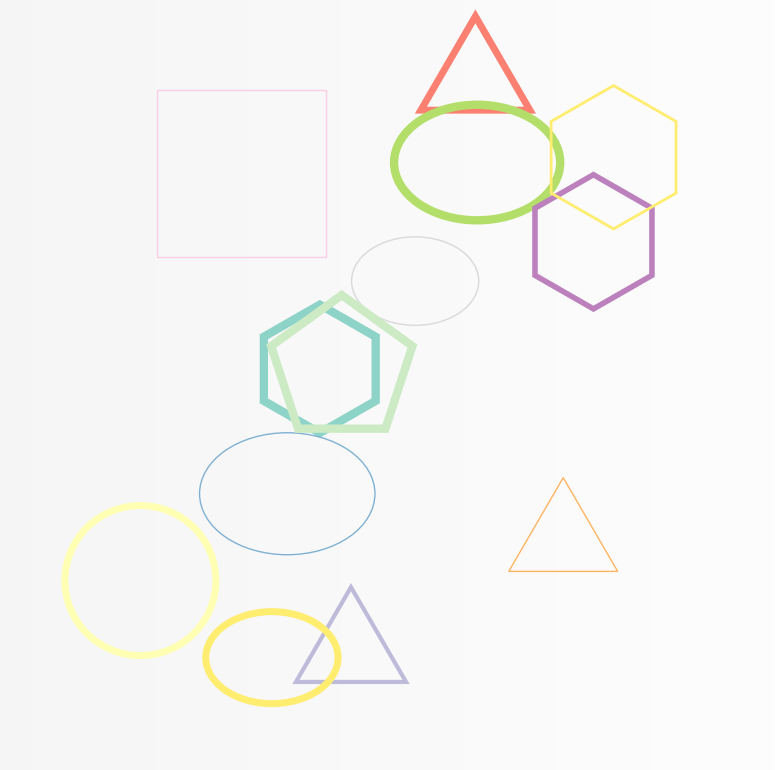[{"shape": "hexagon", "thickness": 3, "radius": 0.42, "center": [0.413, 0.521]}, {"shape": "circle", "thickness": 2.5, "radius": 0.49, "center": [0.181, 0.246]}, {"shape": "triangle", "thickness": 1.5, "radius": 0.41, "center": [0.453, 0.155]}, {"shape": "triangle", "thickness": 2.5, "radius": 0.41, "center": [0.613, 0.898]}, {"shape": "oval", "thickness": 0.5, "radius": 0.57, "center": [0.371, 0.359]}, {"shape": "triangle", "thickness": 0.5, "radius": 0.41, "center": [0.727, 0.299]}, {"shape": "oval", "thickness": 3, "radius": 0.54, "center": [0.616, 0.789]}, {"shape": "square", "thickness": 0.5, "radius": 0.54, "center": [0.312, 0.775]}, {"shape": "oval", "thickness": 0.5, "radius": 0.41, "center": [0.536, 0.635]}, {"shape": "hexagon", "thickness": 2, "radius": 0.44, "center": [0.766, 0.686]}, {"shape": "pentagon", "thickness": 3, "radius": 0.48, "center": [0.441, 0.521]}, {"shape": "oval", "thickness": 2.5, "radius": 0.43, "center": [0.351, 0.146]}, {"shape": "hexagon", "thickness": 1, "radius": 0.47, "center": [0.792, 0.796]}]